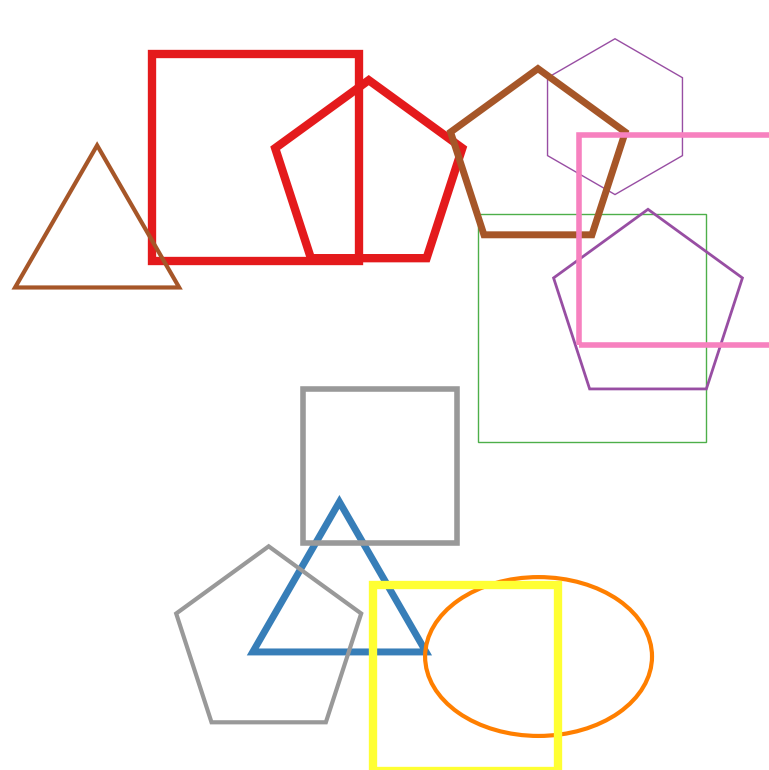[{"shape": "square", "thickness": 3, "radius": 0.67, "center": [0.332, 0.796]}, {"shape": "pentagon", "thickness": 3, "radius": 0.64, "center": [0.479, 0.768]}, {"shape": "triangle", "thickness": 2.5, "radius": 0.65, "center": [0.441, 0.218]}, {"shape": "square", "thickness": 0.5, "radius": 0.74, "center": [0.768, 0.574]}, {"shape": "pentagon", "thickness": 1, "radius": 0.64, "center": [0.842, 0.599]}, {"shape": "hexagon", "thickness": 0.5, "radius": 0.51, "center": [0.799, 0.849]}, {"shape": "oval", "thickness": 1.5, "radius": 0.74, "center": [0.699, 0.147]}, {"shape": "square", "thickness": 3, "radius": 0.6, "center": [0.604, 0.119]}, {"shape": "pentagon", "thickness": 2.5, "radius": 0.6, "center": [0.699, 0.792]}, {"shape": "triangle", "thickness": 1.5, "radius": 0.62, "center": [0.126, 0.688]}, {"shape": "square", "thickness": 2, "radius": 0.68, "center": [0.889, 0.688]}, {"shape": "pentagon", "thickness": 1.5, "radius": 0.63, "center": [0.349, 0.164]}, {"shape": "square", "thickness": 2, "radius": 0.5, "center": [0.493, 0.395]}]